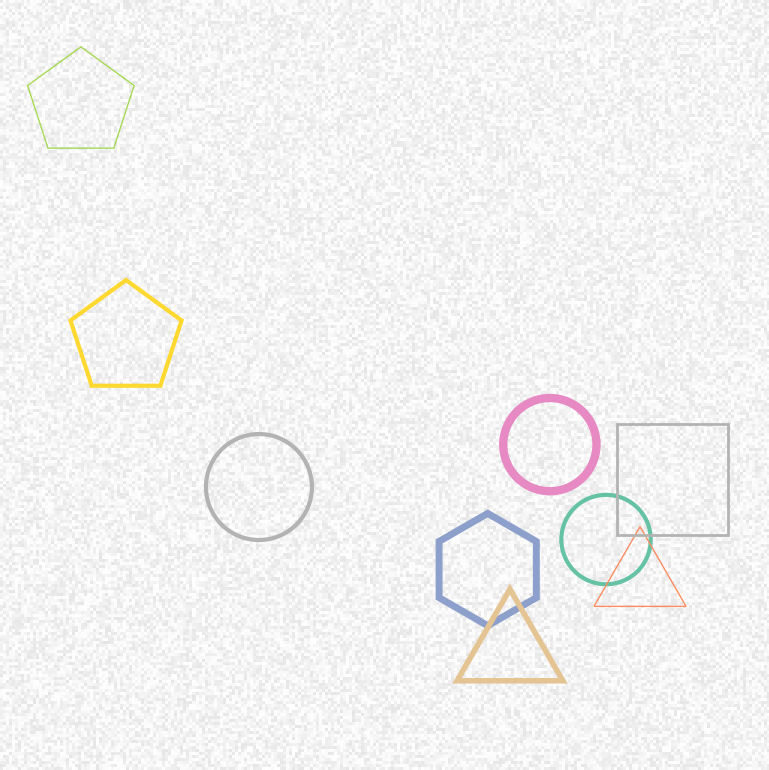[{"shape": "circle", "thickness": 1.5, "radius": 0.29, "center": [0.787, 0.299]}, {"shape": "triangle", "thickness": 0.5, "radius": 0.35, "center": [0.831, 0.247]}, {"shape": "hexagon", "thickness": 2.5, "radius": 0.36, "center": [0.633, 0.26]}, {"shape": "circle", "thickness": 3, "radius": 0.3, "center": [0.714, 0.423]}, {"shape": "pentagon", "thickness": 0.5, "radius": 0.36, "center": [0.105, 0.866]}, {"shape": "pentagon", "thickness": 1.5, "radius": 0.38, "center": [0.164, 0.56]}, {"shape": "triangle", "thickness": 2, "radius": 0.4, "center": [0.662, 0.156]}, {"shape": "circle", "thickness": 1.5, "radius": 0.34, "center": [0.336, 0.367]}, {"shape": "square", "thickness": 1, "radius": 0.36, "center": [0.874, 0.377]}]